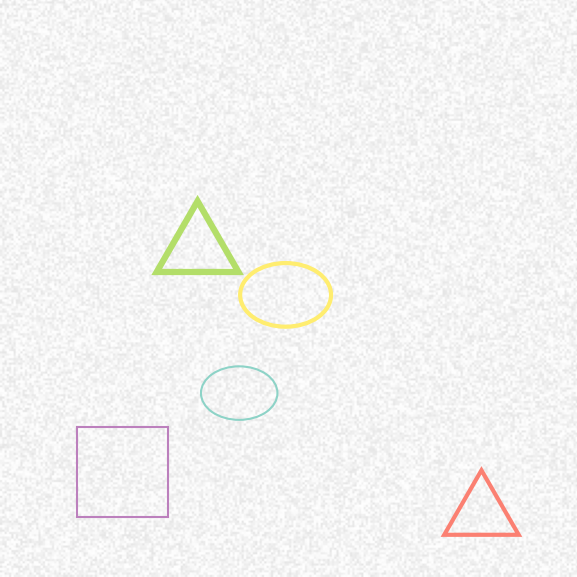[{"shape": "oval", "thickness": 1, "radius": 0.33, "center": [0.414, 0.318]}, {"shape": "triangle", "thickness": 2, "radius": 0.37, "center": [0.834, 0.11]}, {"shape": "triangle", "thickness": 3, "radius": 0.41, "center": [0.342, 0.569]}, {"shape": "square", "thickness": 1, "radius": 0.39, "center": [0.212, 0.182]}, {"shape": "oval", "thickness": 2, "radius": 0.39, "center": [0.495, 0.489]}]